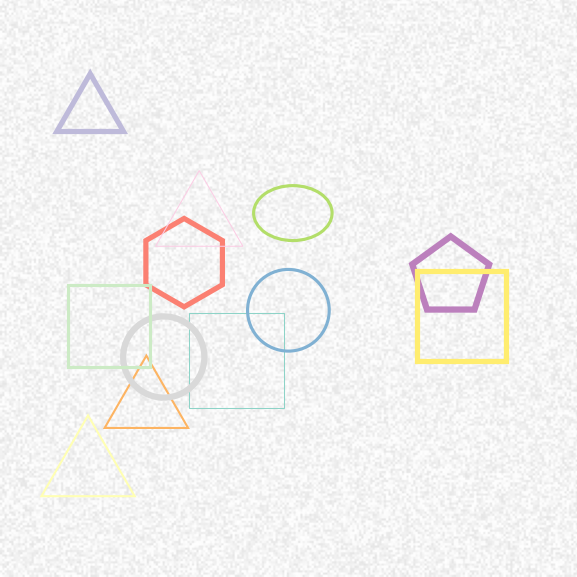[{"shape": "square", "thickness": 0.5, "radius": 0.41, "center": [0.409, 0.376]}, {"shape": "triangle", "thickness": 1, "radius": 0.47, "center": [0.152, 0.187]}, {"shape": "triangle", "thickness": 2.5, "radius": 0.33, "center": [0.156, 0.805]}, {"shape": "hexagon", "thickness": 2.5, "radius": 0.38, "center": [0.319, 0.544]}, {"shape": "circle", "thickness": 1.5, "radius": 0.35, "center": [0.499, 0.462]}, {"shape": "triangle", "thickness": 1, "radius": 0.42, "center": [0.253, 0.3]}, {"shape": "oval", "thickness": 1.5, "radius": 0.34, "center": [0.507, 0.63]}, {"shape": "triangle", "thickness": 0.5, "radius": 0.44, "center": [0.345, 0.616]}, {"shape": "circle", "thickness": 3, "radius": 0.35, "center": [0.284, 0.381]}, {"shape": "pentagon", "thickness": 3, "radius": 0.35, "center": [0.78, 0.52]}, {"shape": "square", "thickness": 1.5, "radius": 0.35, "center": [0.189, 0.435]}, {"shape": "square", "thickness": 2.5, "radius": 0.39, "center": [0.799, 0.452]}]